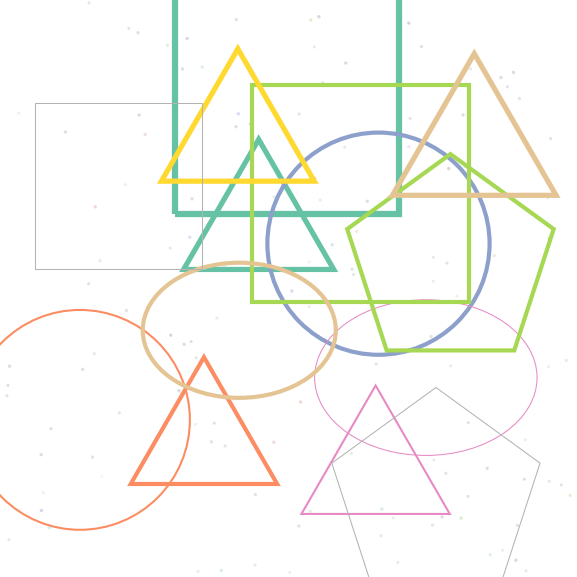[{"shape": "square", "thickness": 3, "radius": 0.97, "center": [0.498, 0.822]}, {"shape": "triangle", "thickness": 2.5, "radius": 0.75, "center": [0.448, 0.608]}, {"shape": "triangle", "thickness": 2, "radius": 0.73, "center": [0.353, 0.234]}, {"shape": "circle", "thickness": 1, "radius": 0.95, "center": [0.138, 0.272]}, {"shape": "circle", "thickness": 2, "radius": 0.96, "center": [0.655, 0.577]}, {"shape": "triangle", "thickness": 1, "radius": 0.74, "center": [0.65, 0.183]}, {"shape": "oval", "thickness": 0.5, "radius": 0.96, "center": [0.737, 0.345]}, {"shape": "pentagon", "thickness": 2, "radius": 0.94, "center": [0.78, 0.544]}, {"shape": "square", "thickness": 2, "radius": 0.94, "center": [0.624, 0.665]}, {"shape": "triangle", "thickness": 2.5, "radius": 0.76, "center": [0.412, 0.762]}, {"shape": "oval", "thickness": 2, "radius": 0.84, "center": [0.414, 0.427]}, {"shape": "triangle", "thickness": 2.5, "radius": 0.82, "center": [0.821, 0.743]}, {"shape": "square", "thickness": 0.5, "radius": 0.72, "center": [0.205, 0.677]}, {"shape": "pentagon", "thickness": 0.5, "radius": 0.95, "center": [0.755, 0.139]}]